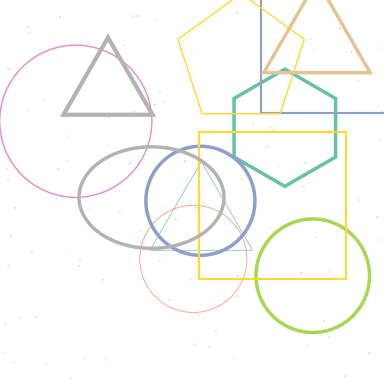[{"shape": "triangle", "thickness": 0.5, "radius": 0.77, "center": [0.523, 0.427]}, {"shape": "hexagon", "thickness": 2.5, "radius": 0.76, "center": [0.74, 0.668]}, {"shape": "circle", "thickness": 0.5, "radius": 0.7, "center": [0.502, 0.328]}, {"shape": "square", "thickness": 1.5, "radius": 0.85, "center": [0.846, 0.876]}, {"shape": "circle", "thickness": 2.5, "radius": 0.71, "center": [0.521, 0.478]}, {"shape": "circle", "thickness": 1, "radius": 0.99, "center": [0.197, 0.685]}, {"shape": "circle", "thickness": 2.5, "radius": 0.74, "center": [0.812, 0.284]}, {"shape": "pentagon", "thickness": 1, "radius": 0.86, "center": [0.626, 0.844]}, {"shape": "square", "thickness": 1.5, "radius": 0.95, "center": [0.708, 0.466]}, {"shape": "triangle", "thickness": 2.5, "radius": 0.8, "center": [0.823, 0.891]}, {"shape": "oval", "thickness": 2.5, "radius": 0.94, "center": [0.393, 0.487]}, {"shape": "triangle", "thickness": 3, "radius": 0.67, "center": [0.28, 0.769]}]